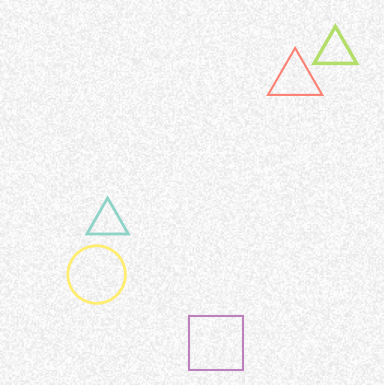[{"shape": "triangle", "thickness": 2, "radius": 0.31, "center": [0.28, 0.423]}, {"shape": "triangle", "thickness": 1.5, "radius": 0.41, "center": [0.767, 0.794]}, {"shape": "triangle", "thickness": 2.5, "radius": 0.32, "center": [0.871, 0.867]}, {"shape": "square", "thickness": 1.5, "radius": 0.35, "center": [0.562, 0.108]}, {"shape": "circle", "thickness": 2, "radius": 0.37, "center": [0.251, 0.287]}]